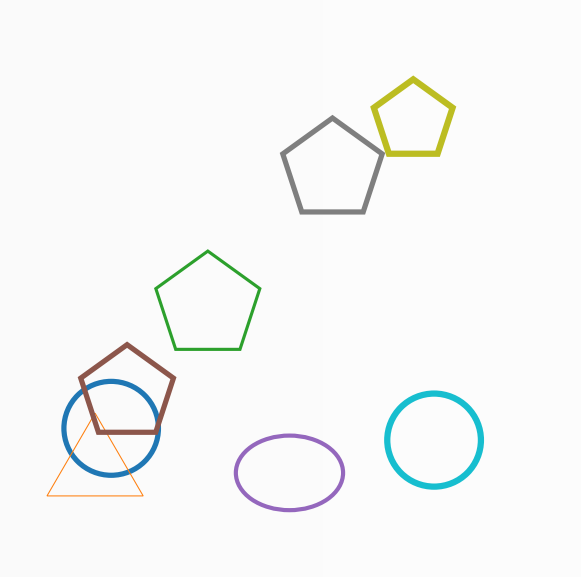[{"shape": "circle", "thickness": 2.5, "radius": 0.41, "center": [0.191, 0.257]}, {"shape": "triangle", "thickness": 0.5, "radius": 0.48, "center": [0.164, 0.188]}, {"shape": "pentagon", "thickness": 1.5, "radius": 0.47, "center": [0.358, 0.47]}, {"shape": "oval", "thickness": 2, "radius": 0.46, "center": [0.498, 0.18]}, {"shape": "pentagon", "thickness": 2.5, "radius": 0.42, "center": [0.219, 0.318]}, {"shape": "pentagon", "thickness": 2.5, "radius": 0.45, "center": [0.572, 0.705]}, {"shape": "pentagon", "thickness": 3, "radius": 0.36, "center": [0.711, 0.791]}, {"shape": "circle", "thickness": 3, "radius": 0.4, "center": [0.747, 0.237]}]